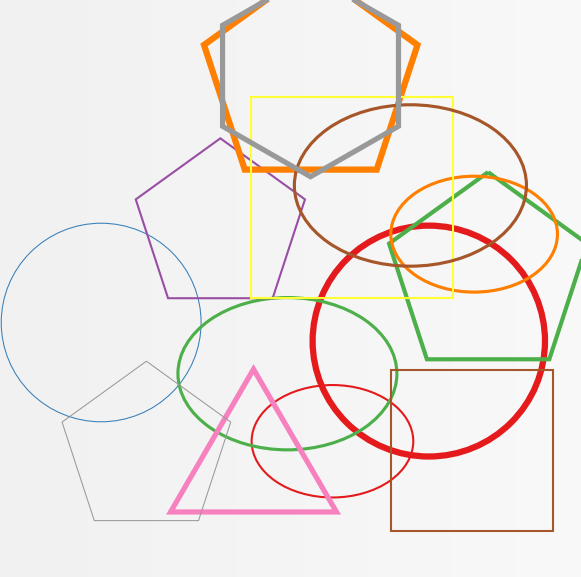[{"shape": "oval", "thickness": 1, "radius": 0.7, "center": [0.572, 0.235]}, {"shape": "circle", "thickness": 3, "radius": 1.0, "center": [0.738, 0.409]}, {"shape": "circle", "thickness": 0.5, "radius": 0.86, "center": [0.174, 0.441]}, {"shape": "oval", "thickness": 1.5, "radius": 0.94, "center": [0.494, 0.352]}, {"shape": "pentagon", "thickness": 2, "radius": 0.9, "center": [0.84, 0.522]}, {"shape": "pentagon", "thickness": 1, "radius": 0.77, "center": [0.379, 0.607]}, {"shape": "oval", "thickness": 1.5, "radius": 0.72, "center": [0.816, 0.594]}, {"shape": "pentagon", "thickness": 3, "radius": 0.97, "center": [0.535, 0.862]}, {"shape": "square", "thickness": 1, "radius": 0.87, "center": [0.606, 0.657]}, {"shape": "square", "thickness": 1, "radius": 0.7, "center": [0.813, 0.22]}, {"shape": "oval", "thickness": 1.5, "radius": 1.0, "center": [0.706, 0.678]}, {"shape": "triangle", "thickness": 2.5, "radius": 0.82, "center": [0.436, 0.195]}, {"shape": "hexagon", "thickness": 2.5, "radius": 0.87, "center": [0.534, 0.868]}, {"shape": "pentagon", "thickness": 0.5, "radius": 0.76, "center": [0.252, 0.221]}]